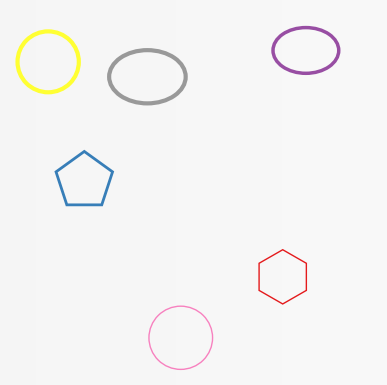[{"shape": "hexagon", "thickness": 1, "radius": 0.35, "center": [0.73, 0.281]}, {"shape": "pentagon", "thickness": 2, "radius": 0.38, "center": [0.218, 0.53]}, {"shape": "oval", "thickness": 2.5, "radius": 0.42, "center": [0.789, 0.869]}, {"shape": "circle", "thickness": 3, "radius": 0.4, "center": [0.124, 0.839]}, {"shape": "circle", "thickness": 1, "radius": 0.41, "center": [0.466, 0.123]}, {"shape": "oval", "thickness": 3, "radius": 0.49, "center": [0.38, 0.801]}]